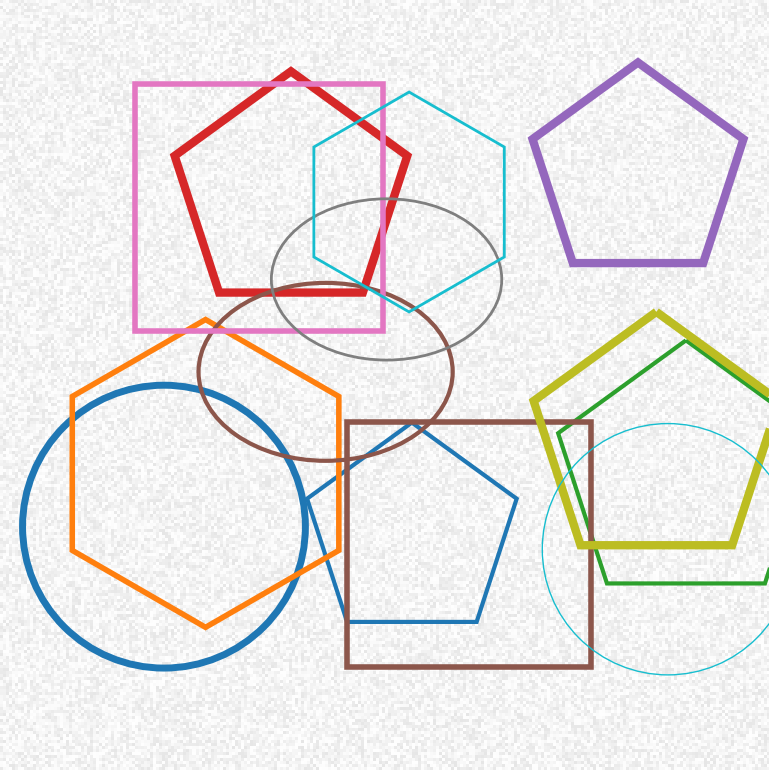[{"shape": "circle", "thickness": 2.5, "radius": 0.92, "center": [0.213, 0.316]}, {"shape": "pentagon", "thickness": 1.5, "radius": 0.72, "center": [0.535, 0.308]}, {"shape": "hexagon", "thickness": 2, "radius": 1.0, "center": [0.267, 0.385]}, {"shape": "pentagon", "thickness": 1.5, "radius": 0.87, "center": [0.891, 0.383]}, {"shape": "pentagon", "thickness": 3, "radius": 0.79, "center": [0.378, 0.749]}, {"shape": "pentagon", "thickness": 3, "radius": 0.72, "center": [0.829, 0.775]}, {"shape": "square", "thickness": 2, "radius": 0.79, "center": [0.609, 0.293]}, {"shape": "oval", "thickness": 1.5, "radius": 0.83, "center": [0.423, 0.517]}, {"shape": "square", "thickness": 2, "radius": 0.8, "center": [0.336, 0.731]}, {"shape": "oval", "thickness": 1, "radius": 0.75, "center": [0.502, 0.637]}, {"shape": "pentagon", "thickness": 3, "radius": 0.84, "center": [0.852, 0.427]}, {"shape": "circle", "thickness": 0.5, "radius": 0.82, "center": [0.867, 0.287]}, {"shape": "hexagon", "thickness": 1, "radius": 0.71, "center": [0.531, 0.738]}]